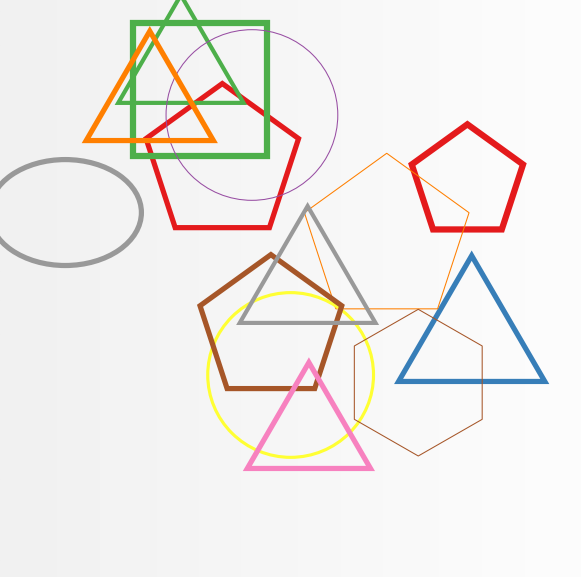[{"shape": "pentagon", "thickness": 2.5, "radius": 0.69, "center": [0.382, 0.717]}, {"shape": "pentagon", "thickness": 3, "radius": 0.5, "center": [0.804, 0.683]}, {"shape": "triangle", "thickness": 2.5, "radius": 0.73, "center": [0.812, 0.411]}, {"shape": "square", "thickness": 3, "radius": 0.58, "center": [0.344, 0.845]}, {"shape": "triangle", "thickness": 2, "radius": 0.62, "center": [0.311, 0.883]}, {"shape": "circle", "thickness": 0.5, "radius": 0.74, "center": [0.433, 0.8]}, {"shape": "triangle", "thickness": 2.5, "radius": 0.63, "center": [0.258, 0.819]}, {"shape": "pentagon", "thickness": 0.5, "radius": 0.74, "center": [0.665, 0.585]}, {"shape": "circle", "thickness": 1.5, "radius": 0.71, "center": [0.5, 0.35]}, {"shape": "pentagon", "thickness": 2.5, "radius": 0.64, "center": [0.466, 0.43]}, {"shape": "hexagon", "thickness": 0.5, "radius": 0.63, "center": [0.72, 0.337]}, {"shape": "triangle", "thickness": 2.5, "radius": 0.61, "center": [0.531, 0.249]}, {"shape": "triangle", "thickness": 2, "radius": 0.67, "center": [0.529, 0.507]}, {"shape": "oval", "thickness": 2.5, "radius": 0.66, "center": [0.112, 0.631]}]